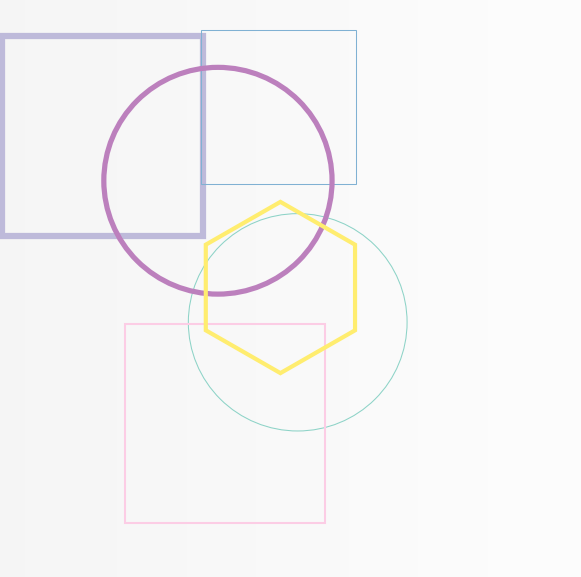[{"shape": "circle", "thickness": 0.5, "radius": 0.94, "center": [0.512, 0.441]}, {"shape": "square", "thickness": 3, "radius": 0.86, "center": [0.177, 0.764]}, {"shape": "square", "thickness": 0.5, "radius": 0.67, "center": [0.479, 0.814]}, {"shape": "square", "thickness": 1, "radius": 0.86, "center": [0.388, 0.266]}, {"shape": "circle", "thickness": 2.5, "radius": 0.98, "center": [0.375, 0.686]}, {"shape": "hexagon", "thickness": 2, "radius": 0.74, "center": [0.482, 0.501]}]